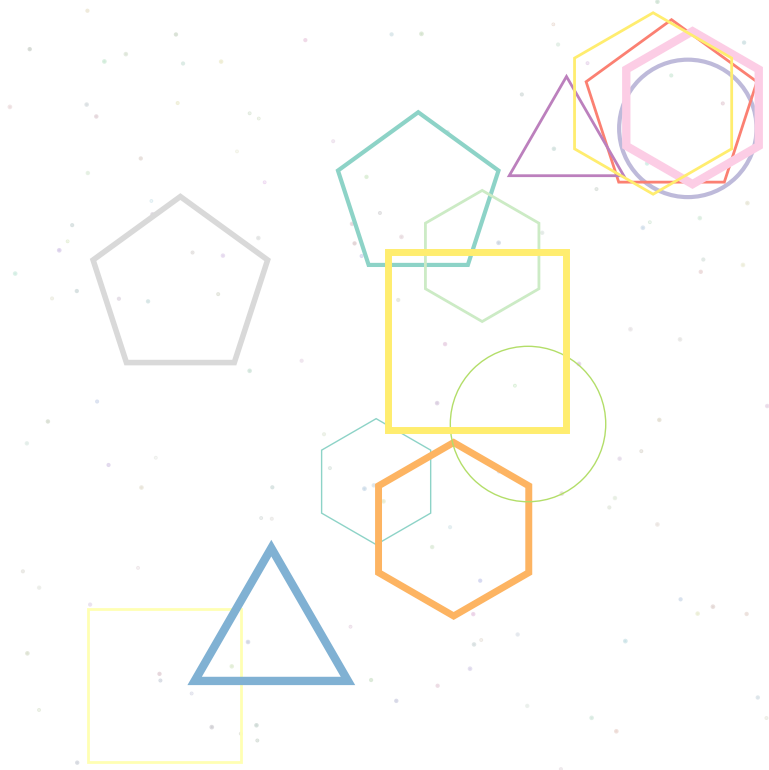[{"shape": "pentagon", "thickness": 1.5, "radius": 0.55, "center": [0.543, 0.745]}, {"shape": "hexagon", "thickness": 0.5, "radius": 0.41, "center": [0.488, 0.374]}, {"shape": "square", "thickness": 1, "radius": 0.5, "center": [0.214, 0.11]}, {"shape": "circle", "thickness": 1.5, "radius": 0.45, "center": [0.893, 0.833]}, {"shape": "pentagon", "thickness": 1, "radius": 0.58, "center": [0.872, 0.858]}, {"shape": "triangle", "thickness": 3, "radius": 0.57, "center": [0.352, 0.173]}, {"shape": "hexagon", "thickness": 2.5, "radius": 0.56, "center": [0.589, 0.313]}, {"shape": "circle", "thickness": 0.5, "radius": 0.5, "center": [0.686, 0.449]}, {"shape": "hexagon", "thickness": 3, "radius": 0.5, "center": [0.899, 0.86]}, {"shape": "pentagon", "thickness": 2, "radius": 0.6, "center": [0.234, 0.626]}, {"shape": "triangle", "thickness": 1, "radius": 0.43, "center": [0.736, 0.815]}, {"shape": "hexagon", "thickness": 1, "radius": 0.43, "center": [0.626, 0.668]}, {"shape": "square", "thickness": 2.5, "radius": 0.58, "center": [0.619, 0.557]}, {"shape": "hexagon", "thickness": 1, "radius": 0.59, "center": [0.848, 0.866]}]